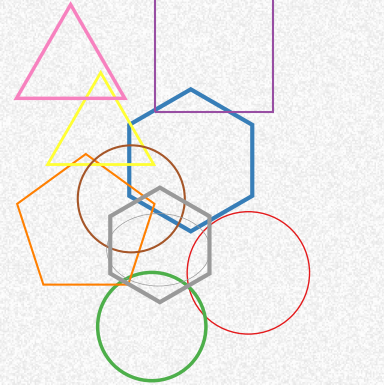[{"shape": "circle", "thickness": 1, "radius": 0.79, "center": [0.645, 0.291]}, {"shape": "hexagon", "thickness": 3, "radius": 0.92, "center": [0.495, 0.584]}, {"shape": "circle", "thickness": 2.5, "radius": 0.7, "center": [0.394, 0.152]}, {"shape": "square", "thickness": 1.5, "radius": 0.76, "center": [0.556, 0.861]}, {"shape": "pentagon", "thickness": 1.5, "radius": 0.94, "center": [0.223, 0.412]}, {"shape": "triangle", "thickness": 2, "radius": 0.8, "center": [0.261, 0.652]}, {"shape": "circle", "thickness": 1.5, "radius": 0.69, "center": [0.341, 0.484]}, {"shape": "triangle", "thickness": 2.5, "radius": 0.81, "center": [0.183, 0.826]}, {"shape": "hexagon", "thickness": 3, "radius": 0.74, "center": [0.415, 0.364]}, {"shape": "oval", "thickness": 0.5, "radius": 0.67, "center": [0.412, 0.351]}]